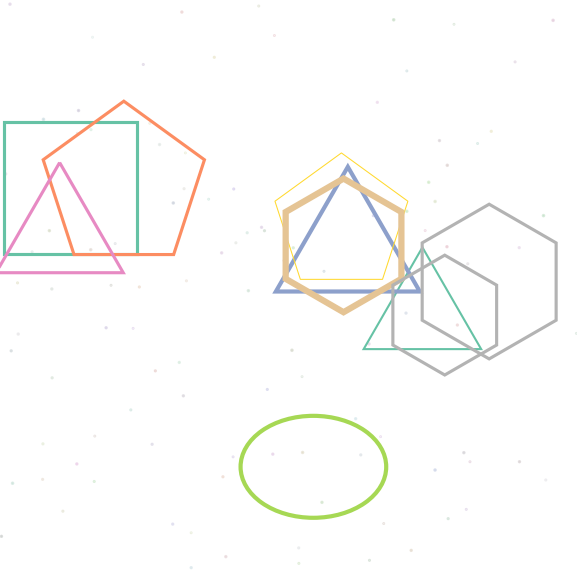[{"shape": "square", "thickness": 1.5, "radius": 0.57, "center": [0.123, 0.674]}, {"shape": "triangle", "thickness": 1, "radius": 0.59, "center": [0.731, 0.453]}, {"shape": "pentagon", "thickness": 1.5, "radius": 0.73, "center": [0.214, 0.677]}, {"shape": "triangle", "thickness": 2, "radius": 0.72, "center": [0.602, 0.566]}, {"shape": "triangle", "thickness": 1.5, "radius": 0.64, "center": [0.103, 0.59]}, {"shape": "oval", "thickness": 2, "radius": 0.63, "center": [0.543, 0.191]}, {"shape": "pentagon", "thickness": 0.5, "radius": 0.61, "center": [0.591, 0.613]}, {"shape": "hexagon", "thickness": 3, "radius": 0.58, "center": [0.595, 0.574]}, {"shape": "hexagon", "thickness": 1.5, "radius": 0.52, "center": [0.77, 0.454]}, {"shape": "hexagon", "thickness": 1.5, "radius": 0.67, "center": [0.847, 0.512]}]